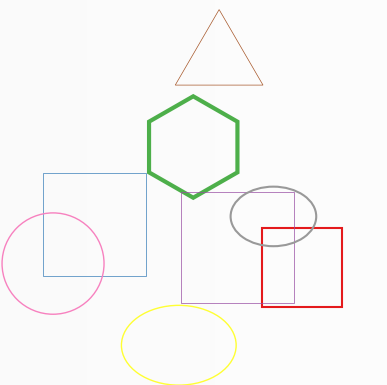[{"shape": "square", "thickness": 1.5, "radius": 0.52, "center": [0.78, 0.305]}, {"shape": "square", "thickness": 0.5, "radius": 0.67, "center": [0.244, 0.417]}, {"shape": "hexagon", "thickness": 3, "radius": 0.66, "center": [0.499, 0.618]}, {"shape": "square", "thickness": 0.5, "radius": 0.72, "center": [0.613, 0.357]}, {"shape": "oval", "thickness": 1, "radius": 0.74, "center": [0.461, 0.103]}, {"shape": "triangle", "thickness": 0.5, "radius": 0.65, "center": [0.565, 0.844]}, {"shape": "circle", "thickness": 1, "radius": 0.66, "center": [0.137, 0.315]}, {"shape": "oval", "thickness": 1.5, "radius": 0.55, "center": [0.706, 0.438]}]